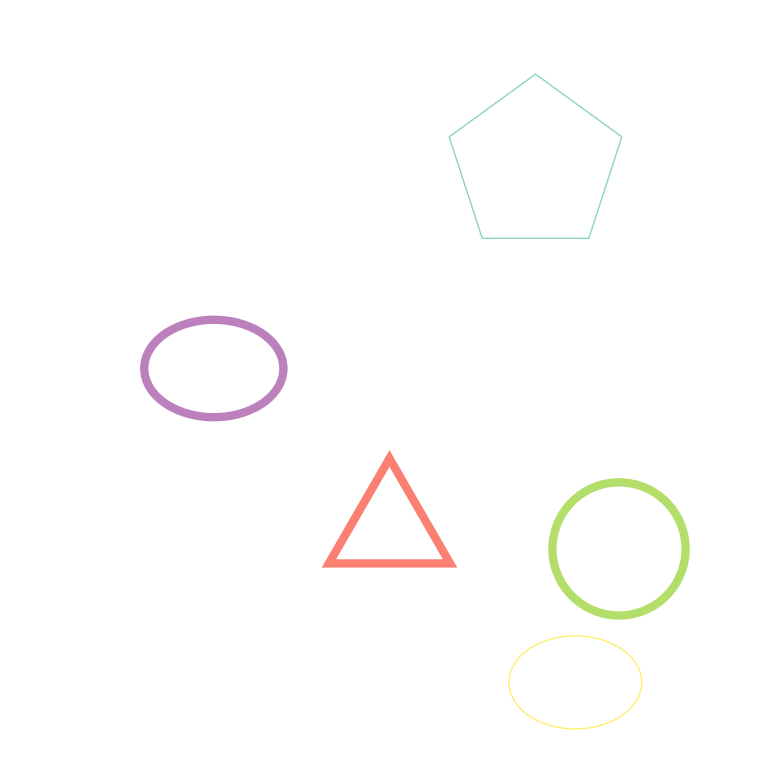[{"shape": "pentagon", "thickness": 0.5, "radius": 0.59, "center": [0.695, 0.786]}, {"shape": "triangle", "thickness": 3, "radius": 0.45, "center": [0.506, 0.314]}, {"shape": "circle", "thickness": 3, "radius": 0.43, "center": [0.804, 0.287]}, {"shape": "oval", "thickness": 3, "radius": 0.45, "center": [0.278, 0.521]}, {"shape": "oval", "thickness": 0.5, "radius": 0.43, "center": [0.747, 0.114]}]